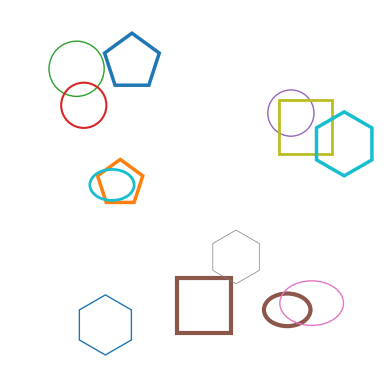[{"shape": "hexagon", "thickness": 1, "radius": 0.39, "center": [0.274, 0.156]}, {"shape": "pentagon", "thickness": 2.5, "radius": 0.37, "center": [0.343, 0.839]}, {"shape": "pentagon", "thickness": 2.5, "radius": 0.31, "center": [0.312, 0.524]}, {"shape": "circle", "thickness": 1, "radius": 0.36, "center": [0.199, 0.821]}, {"shape": "circle", "thickness": 1.5, "radius": 0.29, "center": [0.218, 0.727]}, {"shape": "circle", "thickness": 1, "radius": 0.3, "center": [0.756, 0.706]}, {"shape": "square", "thickness": 3, "radius": 0.36, "center": [0.53, 0.207]}, {"shape": "oval", "thickness": 3, "radius": 0.3, "center": [0.746, 0.195]}, {"shape": "oval", "thickness": 1, "radius": 0.41, "center": [0.81, 0.213]}, {"shape": "hexagon", "thickness": 0.5, "radius": 0.35, "center": [0.613, 0.333]}, {"shape": "square", "thickness": 2, "radius": 0.35, "center": [0.793, 0.671]}, {"shape": "hexagon", "thickness": 2.5, "radius": 0.42, "center": [0.894, 0.626]}, {"shape": "oval", "thickness": 2, "radius": 0.29, "center": [0.291, 0.52]}]